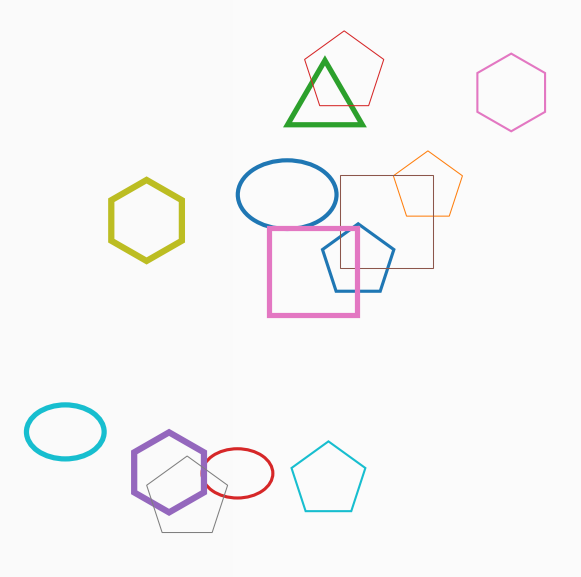[{"shape": "oval", "thickness": 2, "radius": 0.42, "center": [0.494, 0.662]}, {"shape": "pentagon", "thickness": 1.5, "radius": 0.32, "center": [0.616, 0.547]}, {"shape": "pentagon", "thickness": 0.5, "radius": 0.31, "center": [0.736, 0.675]}, {"shape": "triangle", "thickness": 2.5, "radius": 0.37, "center": [0.559, 0.82]}, {"shape": "pentagon", "thickness": 0.5, "radius": 0.36, "center": [0.592, 0.874]}, {"shape": "oval", "thickness": 1.5, "radius": 0.3, "center": [0.409, 0.179]}, {"shape": "hexagon", "thickness": 3, "radius": 0.35, "center": [0.291, 0.181]}, {"shape": "square", "thickness": 0.5, "radius": 0.4, "center": [0.664, 0.615]}, {"shape": "square", "thickness": 2.5, "radius": 0.38, "center": [0.539, 0.529]}, {"shape": "hexagon", "thickness": 1, "radius": 0.34, "center": [0.88, 0.839]}, {"shape": "pentagon", "thickness": 0.5, "radius": 0.37, "center": [0.322, 0.136]}, {"shape": "hexagon", "thickness": 3, "radius": 0.35, "center": [0.252, 0.617]}, {"shape": "pentagon", "thickness": 1, "radius": 0.33, "center": [0.565, 0.168]}, {"shape": "oval", "thickness": 2.5, "radius": 0.33, "center": [0.112, 0.251]}]